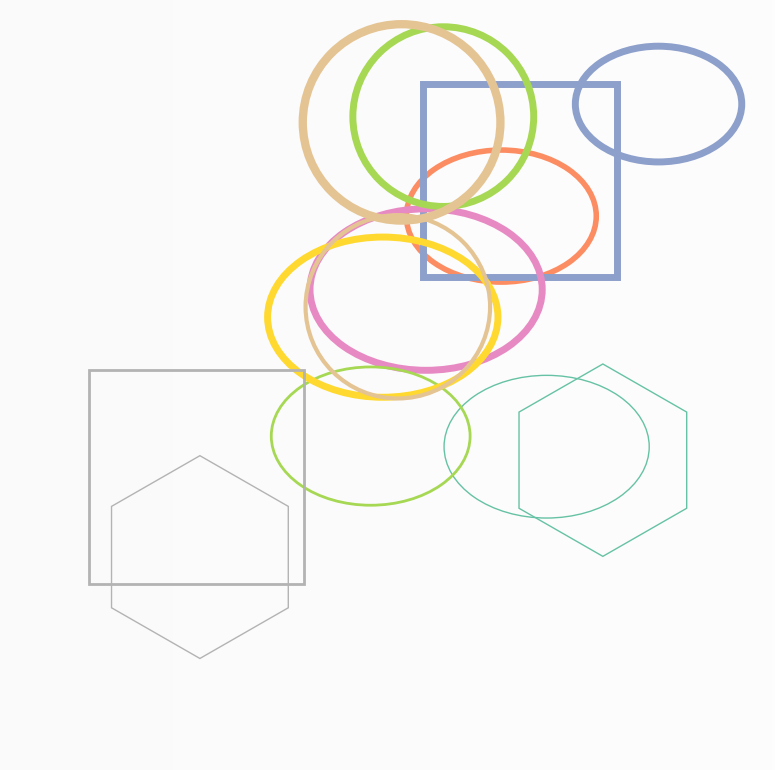[{"shape": "oval", "thickness": 0.5, "radius": 0.66, "center": [0.705, 0.42]}, {"shape": "hexagon", "thickness": 0.5, "radius": 0.62, "center": [0.778, 0.402]}, {"shape": "oval", "thickness": 2, "radius": 0.61, "center": [0.647, 0.719]}, {"shape": "oval", "thickness": 2.5, "radius": 0.54, "center": [0.85, 0.865]}, {"shape": "square", "thickness": 2.5, "radius": 0.63, "center": [0.671, 0.765]}, {"shape": "oval", "thickness": 2.5, "radius": 0.75, "center": [0.55, 0.624]}, {"shape": "oval", "thickness": 1, "radius": 0.64, "center": [0.478, 0.434]}, {"shape": "circle", "thickness": 2.5, "radius": 0.58, "center": [0.572, 0.849]}, {"shape": "oval", "thickness": 2.5, "radius": 0.74, "center": [0.494, 0.588]}, {"shape": "circle", "thickness": 3, "radius": 0.64, "center": [0.518, 0.841]}, {"shape": "circle", "thickness": 1.5, "radius": 0.6, "center": [0.513, 0.602]}, {"shape": "square", "thickness": 1, "radius": 0.69, "center": [0.254, 0.381]}, {"shape": "hexagon", "thickness": 0.5, "radius": 0.66, "center": [0.258, 0.277]}]